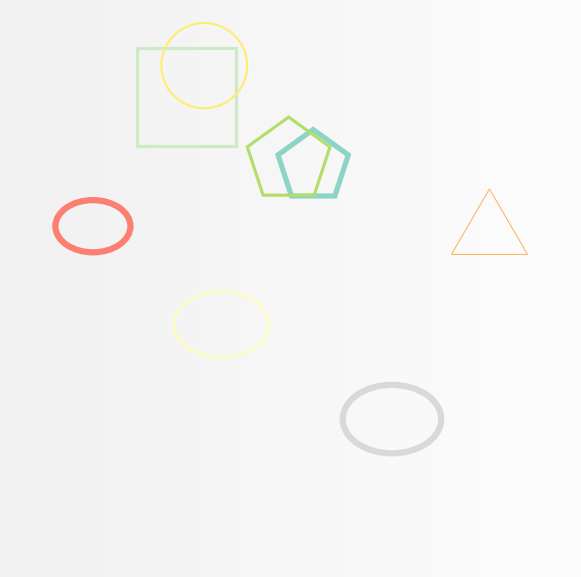[{"shape": "pentagon", "thickness": 2.5, "radius": 0.32, "center": [0.539, 0.711]}, {"shape": "oval", "thickness": 1, "radius": 0.41, "center": [0.381, 0.437]}, {"shape": "oval", "thickness": 3, "radius": 0.32, "center": [0.16, 0.607]}, {"shape": "triangle", "thickness": 0.5, "radius": 0.38, "center": [0.842, 0.596]}, {"shape": "pentagon", "thickness": 1.5, "radius": 0.37, "center": [0.497, 0.722]}, {"shape": "oval", "thickness": 3, "radius": 0.42, "center": [0.674, 0.273]}, {"shape": "square", "thickness": 1.5, "radius": 0.42, "center": [0.321, 0.832]}, {"shape": "circle", "thickness": 1, "radius": 0.37, "center": [0.351, 0.885]}]